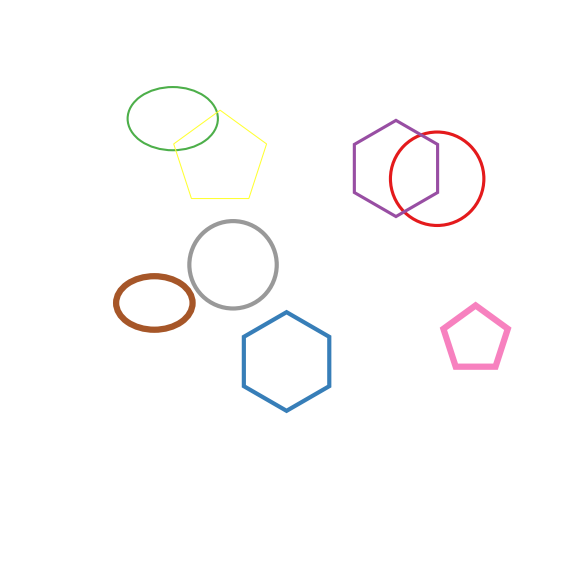[{"shape": "circle", "thickness": 1.5, "radius": 0.4, "center": [0.757, 0.69]}, {"shape": "hexagon", "thickness": 2, "radius": 0.43, "center": [0.496, 0.373]}, {"shape": "oval", "thickness": 1, "radius": 0.39, "center": [0.299, 0.794]}, {"shape": "hexagon", "thickness": 1.5, "radius": 0.42, "center": [0.686, 0.707]}, {"shape": "pentagon", "thickness": 0.5, "radius": 0.42, "center": [0.381, 0.724]}, {"shape": "oval", "thickness": 3, "radius": 0.33, "center": [0.267, 0.475]}, {"shape": "pentagon", "thickness": 3, "radius": 0.29, "center": [0.824, 0.412]}, {"shape": "circle", "thickness": 2, "radius": 0.38, "center": [0.404, 0.541]}]